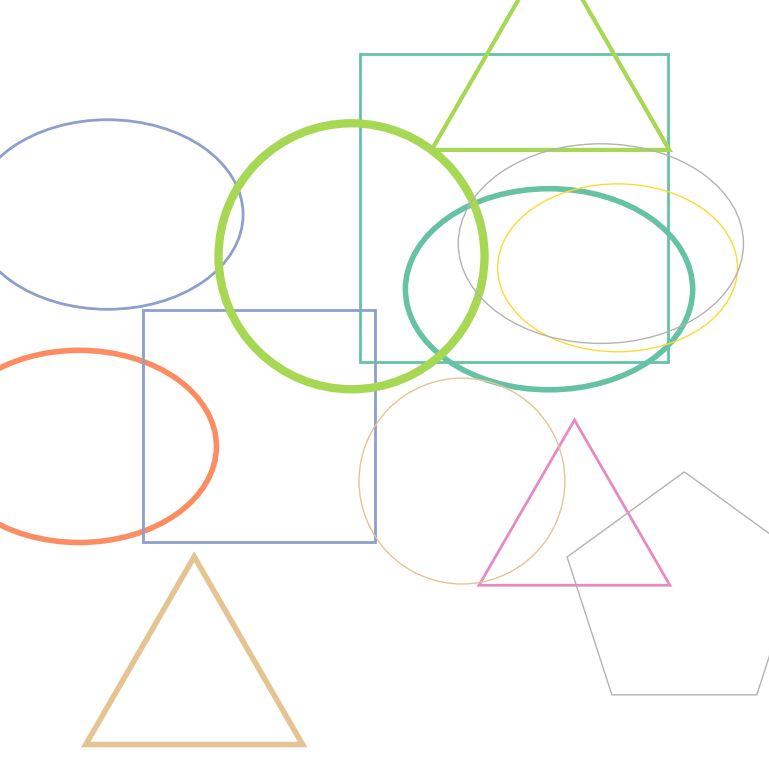[{"shape": "square", "thickness": 1, "radius": 1.0, "center": [0.667, 0.73]}, {"shape": "oval", "thickness": 2, "radius": 0.93, "center": [0.713, 0.624]}, {"shape": "oval", "thickness": 2, "radius": 0.89, "center": [0.103, 0.42]}, {"shape": "square", "thickness": 1, "radius": 0.75, "center": [0.337, 0.447]}, {"shape": "oval", "thickness": 1, "radius": 0.88, "center": [0.14, 0.721]}, {"shape": "triangle", "thickness": 1, "radius": 0.72, "center": [0.746, 0.311]}, {"shape": "triangle", "thickness": 1.5, "radius": 0.89, "center": [0.715, 0.894]}, {"shape": "circle", "thickness": 3, "radius": 0.86, "center": [0.457, 0.667]}, {"shape": "oval", "thickness": 0.5, "radius": 0.78, "center": [0.802, 0.652]}, {"shape": "circle", "thickness": 0.5, "radius": 0.67, "center": [0.6, 0.375]}, {"shape": "triangle", "thickness": 2, "radius": 0.81, "center": [0.252, 0.114]}, {"shape": "pentagon", "thickness": 0.5, "radius": 0.8, "center": [0.889, 0.227]}, {"shape": "oval", "thickness": 0.5, "radius": 0.93, "center": [0.78, 0.684]}]